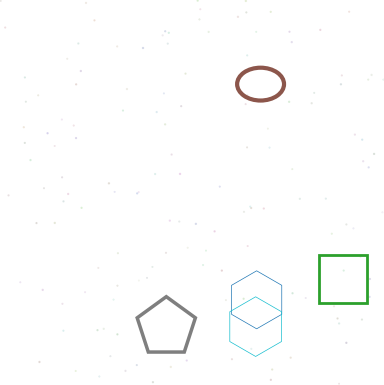[{"shape": "hexagon", "thickness": 0.5, "radius": 0.38, "center": [0.667, 0.221]}, {"shape": "square", "thickness": 2, "radius": 0.31, "center": [0.891, 0.275]}, {"shape": "oval", "thickness": 3, "radius": 0.3, "center": [0.677, 0.782]}, {"shape": "pentagon", "thickness": 2.5, "radius": 0.4, "center": [0.432, 0.15]}, {"shape": "hexagon", "thickness": 0.5, "radius": 0.39, "center": [0.664, 0.152]}]